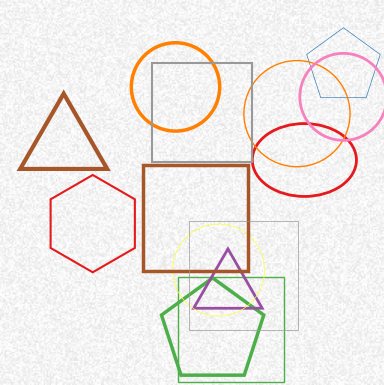[{"shape": "oval", "thickness": 2, "radius": 0.68, "center": [0.791, 0.584]}, {"shape": "hexagon", "thickness": 1.5, "radius": 0.63, "center": [0.241, 0.419]}, {"shape": "pentagon", "thickness": 0.5, "radius": 0.5, "center": [0.892, 0.828]}, {"shape": "square", "thickness": 1, "radius": 0.69, "center": [0.6, 0.144]}, {"shape": "pentagon", "thickness": 2.5, "radius": 0.7, "center": [0.552, 0.139]}, {"shape": "triangle", "thickness": 2, "radius": 0.51, "center": [0.592, 0.251]}, {"shape": "circle", "thickness": 1, "radius": 0.69, "center": [0.771, 0.705]}, {"shape": "circle", "thickness": 2.5, "radius": 0.57, "center": [0.456, 0.774]}, {"shape": "circle", "thickness": 0.5, "radius": 0.6, "center": [0.568, 0.299]}, {"shape": "square", "thickness": 2.5, "radius": 0.69, "center": [0.507, 0.434]}, {"shape": "triangle", "thickness": 3, "radius": 0.65, "center": [0.165, 0.626]}, {"shape": "circle", "thickness": 2, "radius": 0.57, "center": [0.892, 0.748]}, {"shape": "square", "thickness": 1.5, "radius": 0.65, "center": [0.524, 0.708]}, {"shape": "square", "thickness": 0.5, "radius": 0.71, "center": [0.633, 0.285]}]